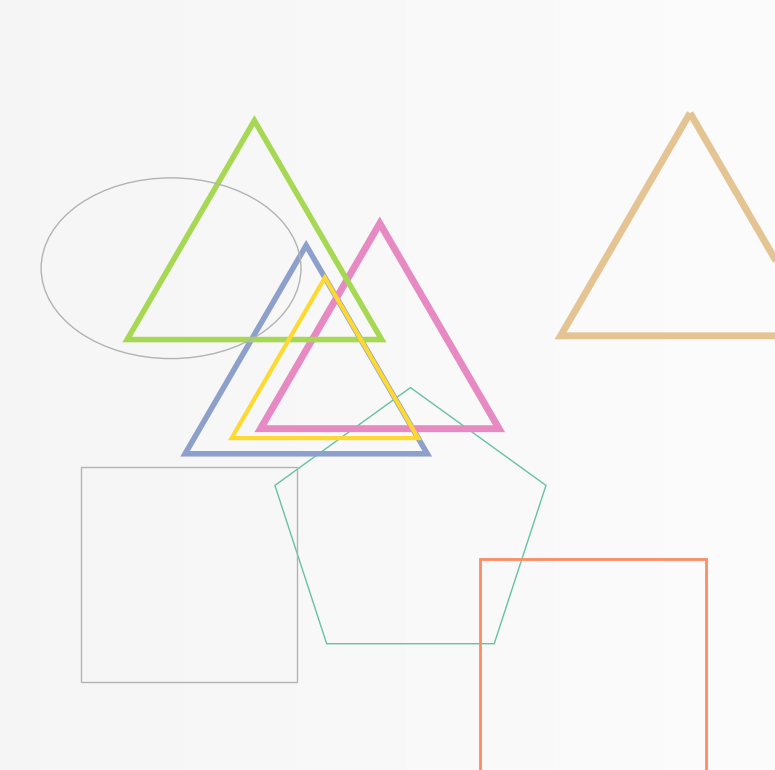[{"shape": "pentagon", "thickness": 0.5, "radius": 0.92, "center": [0.53, 0.313]}, {"shape": "square", "thickness": 1, "radius": 0.73, "center": [0.765, 0.128]}, {"shape": "triangle", "thickness": 2, "radius": 0.9, "center": [0.395, 0.501]}, {"shape": "triangle", "thickness": 2.5, "radius": 0.89, "center": [0.49, 0.532]}, {"shape": "triangle", "thickness": 2, "radius": 0.95, "center": [0.328, 0.654]}, {"shape": "triangle", "thickness": 1.5, "radius": 0.69, "center": [0.419, 0.501]}, {"shape": "triangle", "thickness": 2.5, "radius": 0.96, "center": [0.89, 0.66]}, {"shape": "square", "thickness": 0.5, "radius": 0.7, "center": [0.244, 0.254]}, {"shape": "oval", "thickness": 0.5, "radius": 0.84, "center": [0.221, 0.652]}]